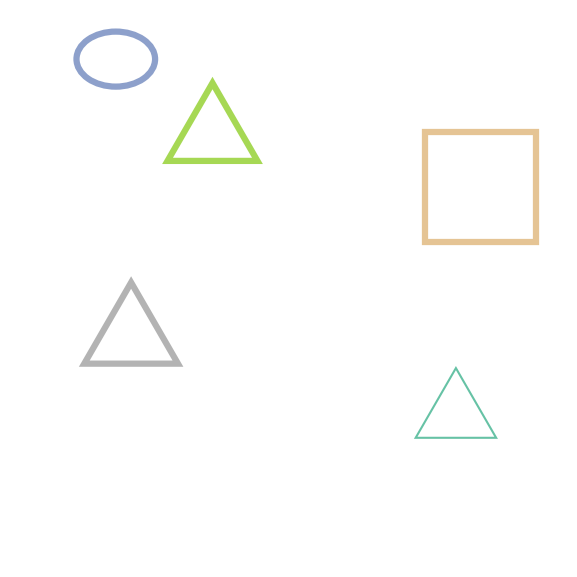[{"shape": "triangle", "thickness": 1, "radius": 0.4, "center": [0.789, 0.281]}, {"shape": "oval", "thickness": 3, "radius": 0.34, "center": [0.201, 0.897]}, {"shape": "triangle", "thickness": 3, "radius": 0.45, "center": [0.368, 0.765]}, {"shape": "square", "thickness": 3, "radius": 0.48, "center": [0.832, 0.676]}, {"shape": "triangle", "thickness": 3, "radius": 0.47, "center": [0.227, 0.416]}]